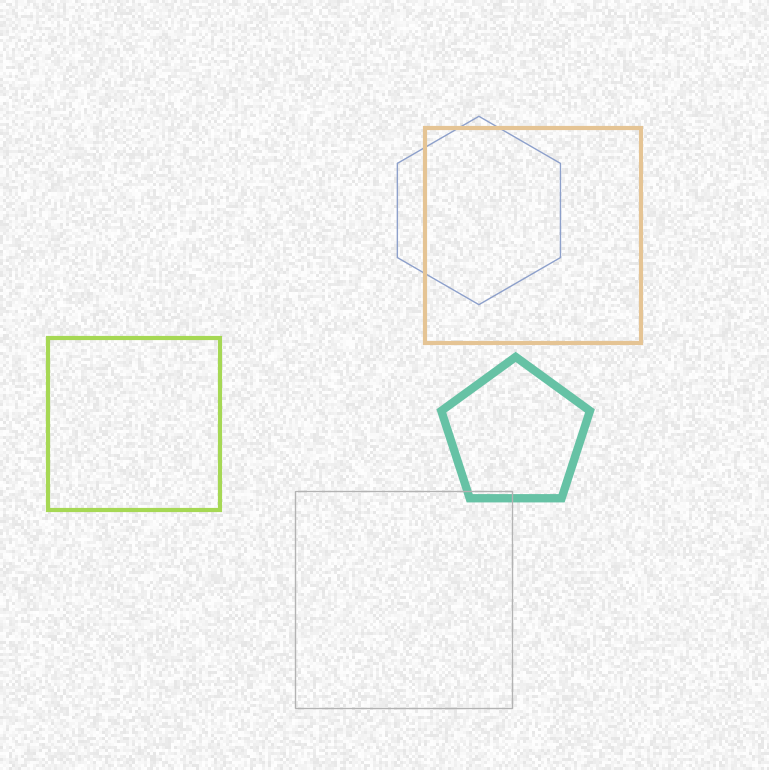[{"shape": "pentagon", "thickness": 3, "radius": 0.51, "center": [0.67, 0.435]}, {"shape": "hexagon", "thickness": 0.5, "radius": 0.61, "center": [0.622, 0.727]}, {"shape": "square", "thickness": 1.5, "radius": 0.56, "center": [0.173, 0.45]}, {"shape": "square", "thickness": 1.5, "radius": 0.7, "center": [0.692, 0.694]}, {"shape": "square", "thickness": 0.5, "radius": 0.71, "center": [0.524, 0.222]}]